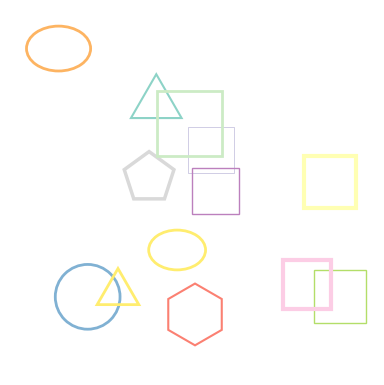[{"shape": "triangle", "thickness": 1.5, "radius": 0.38, "center": [0.406, 0.731]}, {"shape": "square", "thickness": 3, "radius": 0.34, "center": [0.857, 0.527]}, {"shape": "square", "thickness": 0.5, "radius": 0.3, "center": [0.548, 0.612]}, {"shape": "hexagon", "thickness": 1.5, "radius": 0.4, "center": [0.507, 0.183]}, {"shape": "circle", "thickness": 2, "radius": 0.42, "center": [0.228, 0.229]}, {"shape": "oval", "thickness": 2, "radius": 0.42, "center": [0.152, 0.874]}, {"shape": "square", "thickness": 1, "radius": 0.34, "center": [0.883, 0.23]}, {"shape": "square", "thickness": 3, "radius": 0.31, "center": [0.797, 0.261]}, {"shape": "pentagon", "thickness": 2.5, "radius": 0.34, "center": [0.387, 0.538]}, {"shape": "square", "thickness": 1, "radius": 0.3, "center": [0.559, 0.504]}, {"shape": "square", "thickness": 2, "radius": 0.42, "center": [0.492, 0.679]}, {"shape": "oval", "thickness": 2, "radius": 0.37, "center": [0.46, 0.351]}, {"shape": "triangle", "thickness": 2, "radius": 0.31, "center": [0.306, 0.24]}]